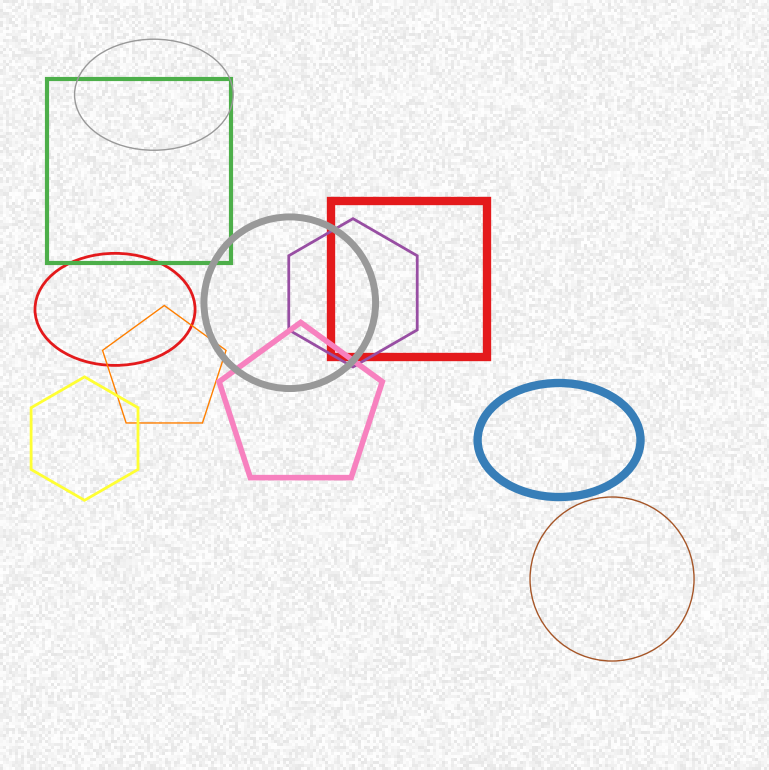[{"shape": "square", "thickness": 3, "radius": 0.51, "center": [0.531, 0.637]}, {"shape": "oval", "thickness": 1, "radius": 0.52, "center": [0.149, 0.598]}, {"shape": "oval", "thickness": 3, "radius": 0.53, "center": [0.726, 0.429]}, {"shape": "square", "thickness": 1.5, "radius": 0.6, "center": [0.181, 0.778]}, {"shape": "hexagon", "thickness": 1, "radius": 0.48, "center": [0.458, 0.62]}, {"shape": "pentagon", "thickness": 0.5, "radius": 0.42, "center": [0.213, 0.519]}, {"shape": "hexagon", "thickness": 1, "radius": 0.4, "center": [0.11, 0.43]}, {"shape": "circle", "thickness": 0.5, "radius": 0.53, "center": [0.795, 0.248]}, {"shape": "pentagon", "thickness": 2, "radius": 0.56, "center": [0.391, 0.47]}, {"shape": "oval", "thickness": 0.5, "radius": 0.52, "center": [0.2, 0.877]}, {"shape": "circle", "thickness": 2.5, "radius": 0.56, "center": [0.376, 0.607]}]